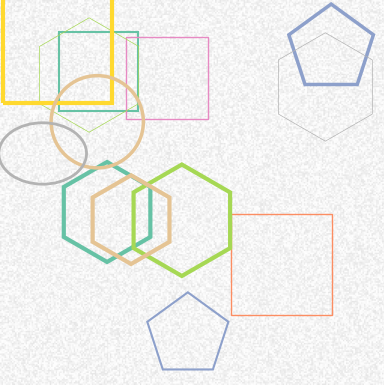[{"shape": "hexagon", "thickness": 3, "radius": 0.65, "center": [0.278, 0.449]}, {"shape": "square", "thickness": 1.5, "radius": 0.51, "center": [0.257, 0.814]}, {"shape": "square", "thickness": 1, "radius": 0.65, "center": [0.732, 0.312]}, {"shape": "pentagon", "thickness": 2.5, "radius": 0.58, "center": [0.86, 0.874]}, {"shape": "pentagon", "thickness": 1.5, "radius": 0.55, "center": [0.488, 0.13]}, {"shape": "square", "thickness": 1, "radius": 0.53, "center": [0.433, 0.798]}, {"shape": "hexagon", "thickness": 0.5, "radius": 0.74, "center": [0.231, 0.805]}, {"shape": "hexagon", "thickness": 3, "radius": 0.72, "center": [0.472, 0.428]}, {"shape": "square", "thickness": 3, "radius": 0.7, "center": [0.15, 0.873]}, {"shape": "circle", "thickness": 2.5, "radius": 0.6, "center": [0.253, 0.684]}, {"shape": "hexagon", "thickness": 3, "radius": 0.58, "center": [0.34, 0.43]}, {"shape": "oval", "thickness": 2, "radius": 0.57, "center": [0.111, 0.601]}, {"shape": "hexagon", "thickness": 0.5, "radius": 0.7, "center": [0.845, 0.774]}]